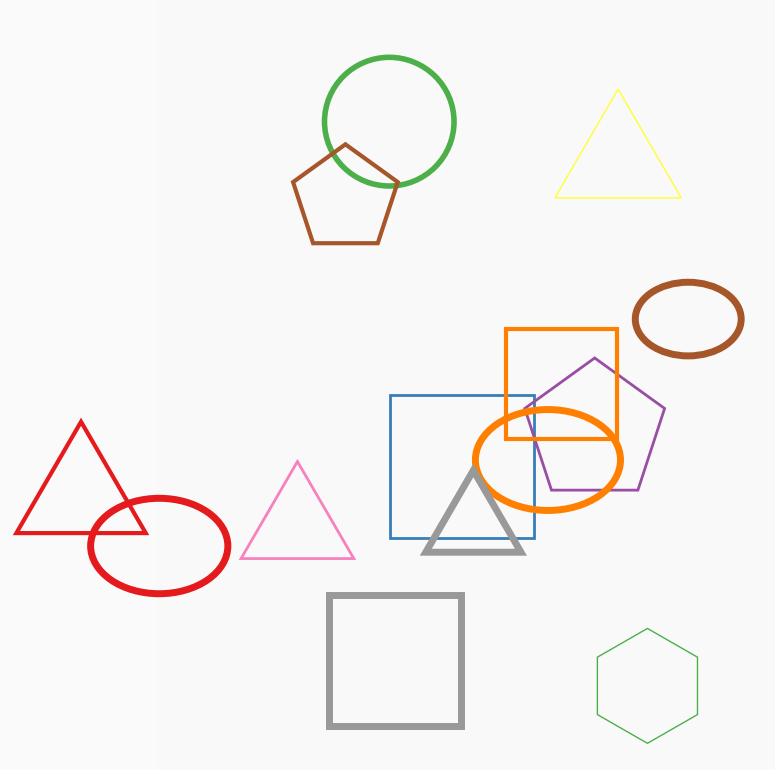[{"shape": "oval", "thickness": 2.5, "radius": 0.44, "center": [0.205, 0.291]}, {"shape": "triangle", "thickness": 1.5, "radius": 0.48, "center": [0.105, 0.356]}, {"shape": "square", "thickness": 1, "radius": 0.46, "center": [0.596, 0.394]}, {"shape": "hexagon", "thickness": 0.5, "radius": 0.37, "center": [0.835, 0.109]}, {"shape": "circle", "thickness": 2, "radius": 0.42, "center": [0.502, 0.842]}, {"shape": "pentagon", "thickness": 1, "radius": 0.47, "center": [0.767, 0.44]}, {"shape": "oval", "thickness": 2.5, "radius": 0.47, "center": [0.707, 0.403]}, {"shape": "square", "thickness": 1.5, "radius": 0.36, "center": [0.724, 0.501]}, {"shape": "triangle", "thickness": 0.5, "radius": 0.47, "center": [0.798, 0.79]}, {"shape": "pentagon", "thickness": 1.5, "radius": 0.35, "center": [0.446, 0.742]}, {"shape": "oval", "thickness": 2.5, "radius": 0.34, "center": [0.888, 0.586]}, {"shape": "triangle", "thickness": 1, "radius": 0.42, "center": [0.384, 0.317]}, {"shape": "triangle", "thickness": 2.5, "radius": 0.35, "center": [0.611, 0.318]}, {"shape": "square", "thickness": 2.5, "radius": 0.43, "center": [0.51, 0.142]}]